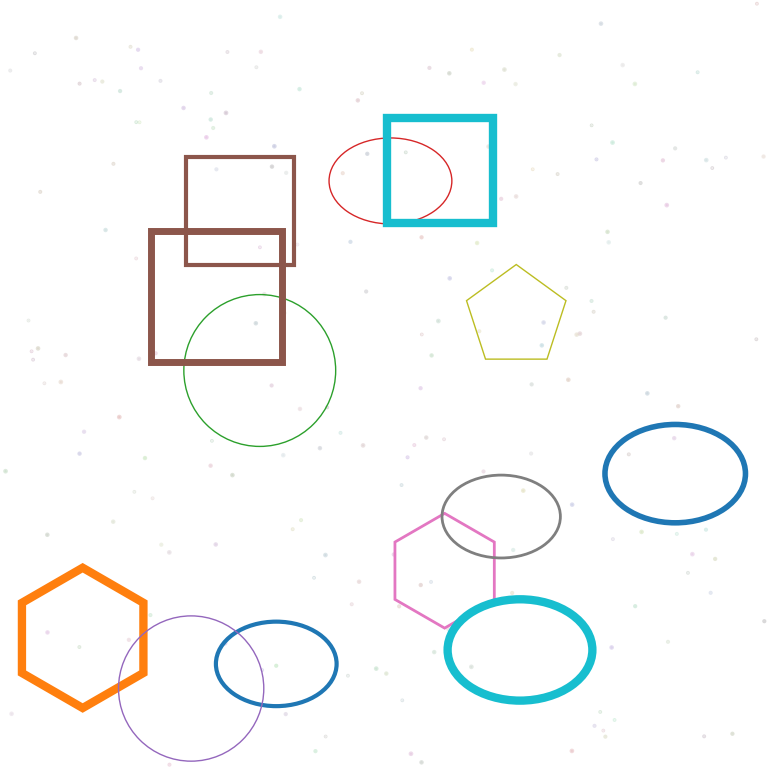[{"shape": "oval", "thickness": 1.5, "radius": 0.39, "center": [0.359, 0.138]}, {"shape": "oval", "thickness": 2, "radius": 0.46, "center": [0.877, 0.385]}, {"shape": "hexagon", "thickness": 3, "radius": 0.46, "center": [0.107, 0.172]}, {"shape": "circle", "thickness": 0.5, "radius": 0.49, "center": [0.337, 0.519]}, {"shape": "oval", "thickness": 0.5, "radius": 0.4, "center": [0.507, 0.765]}, {"shape": "circle", "thickness": 0.5, "radius": 0.47, "center": [0.248, 0.106]}, {"shape": "square", "thickness": 2.5, "radius": 0.42, "center": [0.281, 0.615]}, {"shape": "square", "thickness": 1.5, "radius": 0.35, "center": [0.312, 0.726]}, {"shape": "hexagon", "thickness": 1, "radius": 0.37, "center": [0.577, 0.259]}, {"shape": "oval", "thickness": 1, "radius": 0.38, "center": [0.651, 0.329]}, {"shape": "pentagon", "thickness": 0.5, "radius": 0.34, "center": [0.67, 0.589]}, {"shape": "square", "thickness": 3, "radius": 0.34, "center": [0.571, 0.779]}, {"shape": "oval", "thickness": 3, "radius": 0.47, "center": [0.675, 0.156]}]